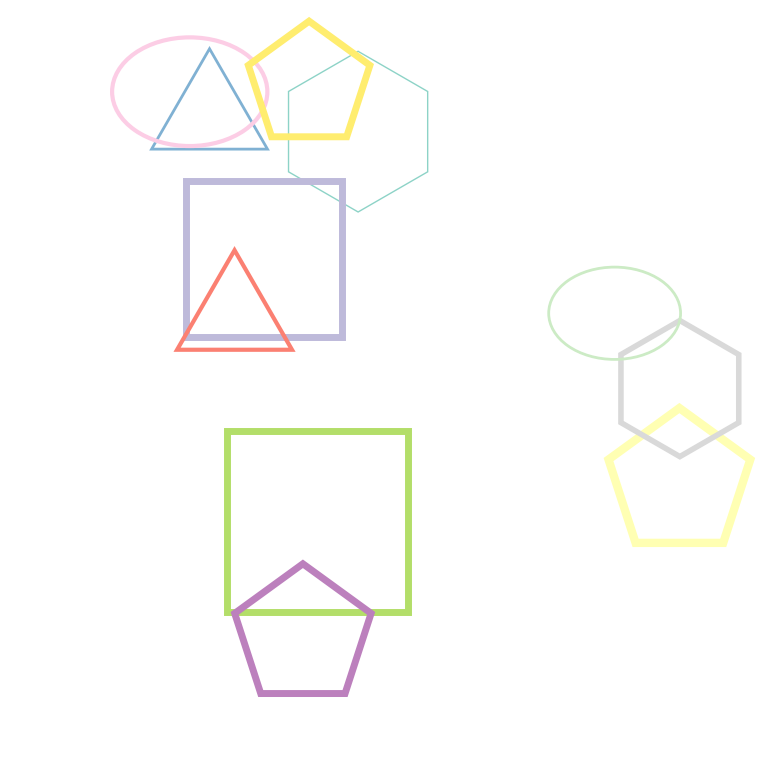[{"shape": "hexagon", "thickness": 0.5, "radius": 0.52, "center": [0.465, 0.829]}, {"shape": "pentagon", "thickness": 3, "radius": 0.48, "center": [0.882, 0.373]}, {"shape": "square", "thickness": 2.5, "radius": 0.51, "center": [0.343, 0.663]}, {"shape": "triangle", "thickness": 1.5, "radius": 0.43, "center": [0.305, 0.589]}, {"shape": "triangle", "thickness": 1, "radius": 0.43, "center": [0.272, 0.85]}, {"shape": "square", "thickness": 2.5, "radius": 0.59, "center": [0.412, 0.322]}, {"shape": "oval", "thickness": 1.5, "radius": 0.5, "center": [0.246, 0.881]}, {"shape": "hexagon", "thickness": 2, "radius": 0.44, "center": [0.883, 0.495]}, {"shape": "pentagon", "thickness": 2.5, "radius": 0.47, "center": [0.393, 0.175]}, {"shape": "oval", "thickness": 1, "radius": 0.43, "center": [0.798, 0.593]}, {"shape": "pentagon", "thickness": 2.5, "radius": 0.41, "center": [0.401, 0.89]}]